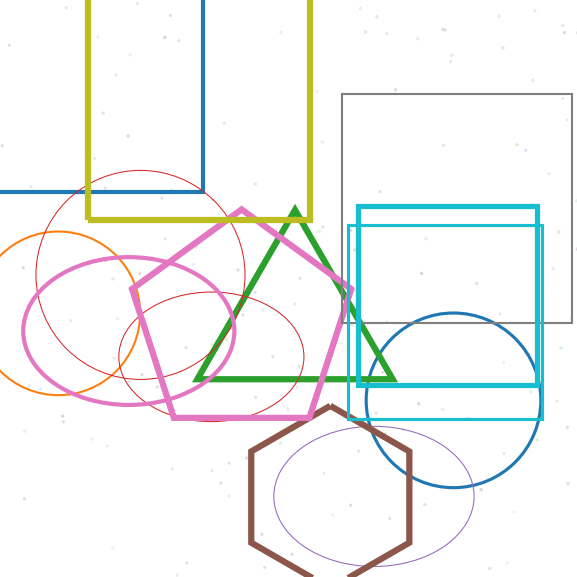[{"shape": "circle", "thickness": 1.5, "radius": 0.76, "center": [0.785, 0.306]}, {"shape": "square", "thickness": 2, "radius": 0.91, "center": [0.169, 0.848]}, {"shape": "circle", "thickness": 1, "radius": 0.71, "center": [0.101, 0.457]}, {"shape": "triangle", "thickness": 3, "radius": 0.98, "center": [0.511, 0.44]}, {"shape": "oval", "thickness": 0.5, "radius": 0.8, "center": [0.366, 0.381]}, {"shape": "circle", "thickness": 0.5, "radius": 0.91, "center": [0.243, 0.523]}, {"shape": "oval", "thickness": 0.5, "radius": 0.87, "center": [0.648, 0.14]}, {"shape": "hexagon", "thickness": 3, "radius": 0.79, "center": [0.572, 0.138]}, {"shape": "pentagon", "thickness": 3, "radius": 1.0, "center": [0.418, 0.437]}, {"shape": "oval", "thickness": 2, "radius": 0.91, "center": [0.223, 0.426]}, {"shape": "square", "thickness": 1, "radius": 0.99, "center": [0.791, 0.638]}, {"shape": "square", "thickness": 3, "radius": 0.96, "center": [0.344, 0.81]}, {"shape": "square", "thickness": 2.5, "radius": 0.77, "center": [0.775, 0.488]}, {"shape": "square", "thickness": 1.5, "radius": 0.84, "center": [0.771, 0.441]}]